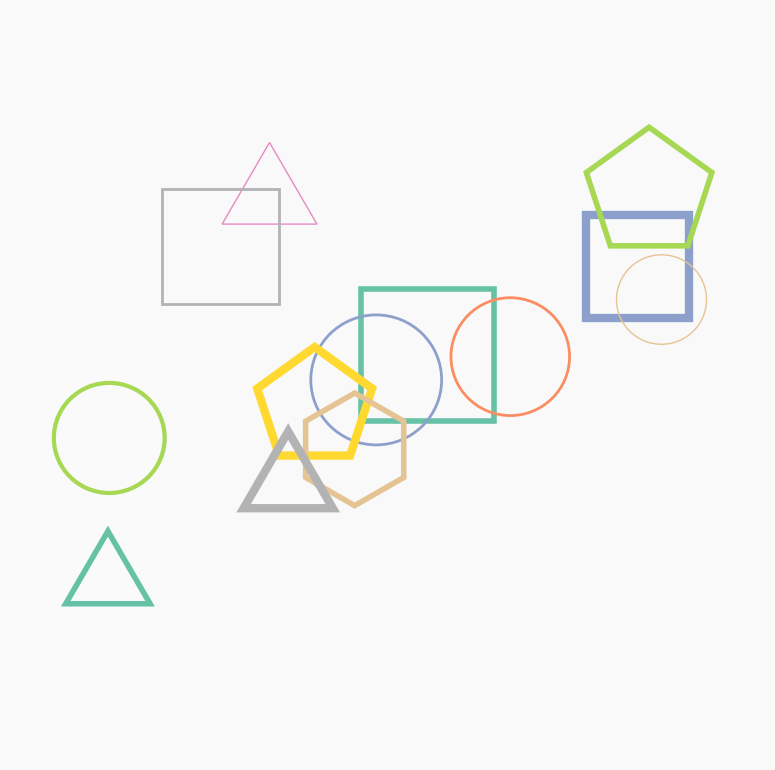[{"shape": "square", "thickness": 2, "radius": 0.43, "center": [0.551, 0.539]}, {"shape": "triangle", "thickness": 2, "radius": 0.31, "center": [0.139, 0.247]}, {"shape": "circle", "thickness": 1, "radius": 0.38, "center": [0.658, 0.537]}, {"shape": "circle", "thickness": 1, "radius": 0.42, "center": [0.485, 0.507]}, {"shape": "square", "thickness": 3, "radius": 0.33, "center": [0.822, 0.654]}, {"shape": "triangle", "thickness": 0.5, "radius": 0.35, "center": [0.348, 0.744]}, {"shape": "circle", "thickness": 1.5, "radius": 0.36, "center": [0.141, 0.431]}, {"shape": "pentagon", "thickness": 2, "radius": 0.43, "center": [0.838, 0.75]}, {"shape": "pentagon", "thickness": 3, "radius": 0.39, "center": [0.406, 0.471]}, {"shape": "hexagon", "thickness": 2, "radius": 0.37, "center": [0.458, 0.416]}, {"shape": "circle", "thickness": 0.5, "radius": 0.29, "center": [0.854, 0.611]}, {"shape": "triangle", "thickness": 3, "radius": 0.33, "center": [0.372, 0.373]}, {"shape": "square", "thickness": 1, "radius": 0.37, "center": [0.285, 0.68]}]